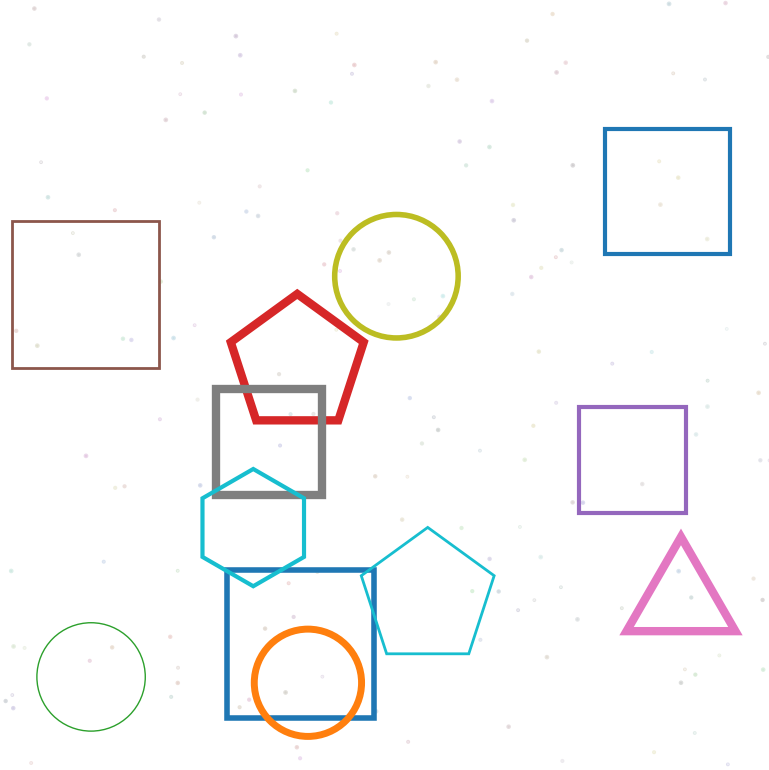[{"shape": "square", "thickness": 2, "radius": 0.48, "center": [0.39, 0.163]}, {"shape": "square", "thickness": 1.5, "radius": 0.41, "center": [0.867, 0.751]}, {"shape": "circle", "thickness": 2.5, "radius": 0.35, "center": [0.4, 0.113]}, {"shape": "circle", "thickness": 0.5, "radius": 0.35, "center": [0.118, 0.121]}, {"shape": "pentagon", "thickness": 3, "radius": 0.45, "center": [0.386, 0.528]}, {"shape": "square", "thickness": 1.5, "radius": 0.35, "center": [0.821, 0.403]}, {"shape": "square", "thickness": 1, "radius": 0.48, "center": [0.111, 0.617]}, {"shape": "triangle", "thickness": 3, "radius": 0.41, "center": [0.884, 0.221]}, {"shape": "square", "thickness": 3, "radius": 0.34, "center": [0.349, 0.427]}, {"shape": "circle", "thickness": 2, "radius": 0.4, "center": [0.515, 0.641]}, {"shape": "pentagon", "thickness": 1, "radius": 0.45, "center": [0.555, 0.224]}, {"shape": "hexagon", "thickness": 1.5, "radius": 0.38, "center": [0.329, 0.315]}]